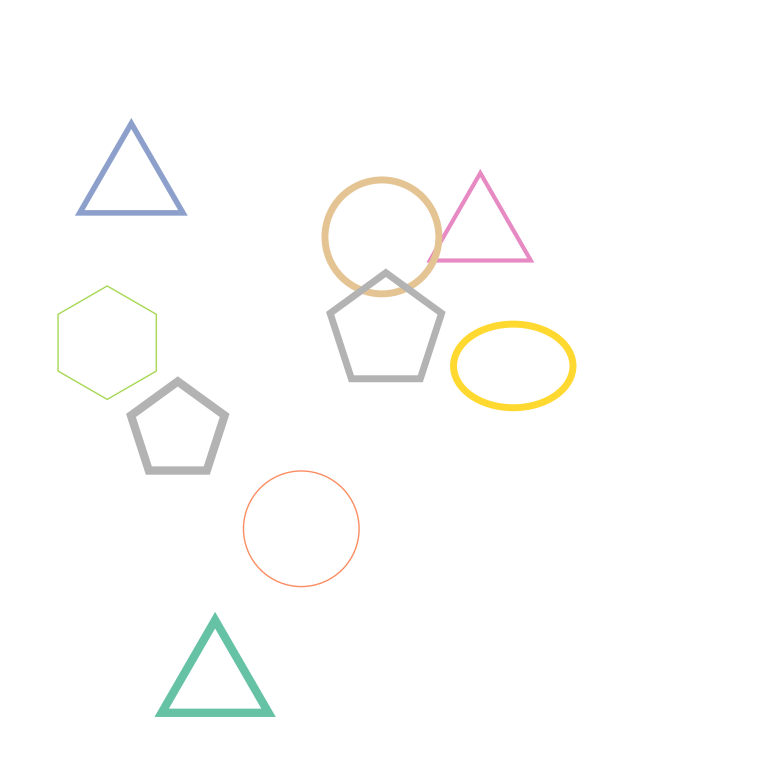[{"shape": "triangle", "thickness": 3, "radius": 0.4, "center": [0.279, 0.114]}, {"shape": "circle", "thickness": 0.5, "radius": 0.38, "center": [0.391, 0.313]}, {"shape": "triangle", "thickness": 2, "radius": 0.39, "center": [0.171, 0.762]}, {"shape": "triangle", "thickness": 1.5, "radius": 0.38, "center": [0.624, 0.7]}, {"shape": "hexagon", "thickness": 0.5, "radius": 0.37, "center": [0.139, 0.555]}, {"shape": "oval", "thickness": 2.5, "radius": 0.39, "center": [0.667, 0.525]}, {"shape": "circle", "thickness": 2.5, "radius": 0.37, "center": [0.496, 0.692]}, {"shape": "pentagon", "thickness": 3, "radius": 0.32, "center": [0.231, 0.441]}, {"shape": "pentagon", "thickness": 2.5, "radius": 0.38, "center": [0.501, 0.57]}]